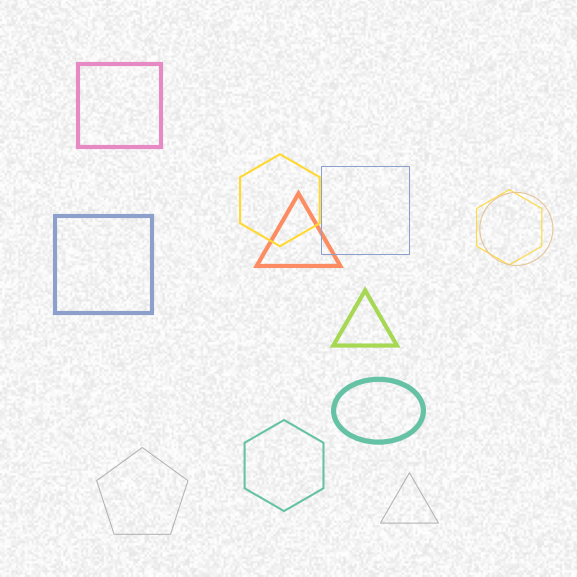[{"shape": "hexagon", "thickness": 1, "radius": 0.39, "center": [0.492, 0.193]}, {"shape": "oval", "thickness": 2.5, "radius": 0.39, "center": [0.655, 0.288]}, {"shape": "triangle", "thickness": 2, "radius": 0.42, "center": [0.517, 0.58]}, {"shape": "square", "thickness": 0.5, "radius": 0.38, "center": [0.632, 0.635]}, {"shape": "square", "thickness": 2, "radius": 0.42, "center": [0.179, 0.541]}, {"shape": "square", "thickness": 2, "radius": 0.36, "center": [0.207, 0.816]}, {"shape": "triangle", "thickness": 2, "radius": 0.32, "center": [0.632, 0.433]}, {"shape": "hexagon", "thickness": 1, "radius": 0.4, "center": [0.485, 0.652]}, {"shape": "hexagon", "thickness": 0.5, "radius": 0.33, "center": [0.882, 0.605]}, {"shape": "circle", "thickness": 0.5, "radius": 0.32, "center": [0.894, 0.603]}, {"shape": "triangle", "thickness": 0.5, "radius": 0.29, "center": [0.709, 0.122]}, {"shape": "pentagon", "thickness": 0.5, "radius": 0.42, "center": [0.246, 0.141]}]